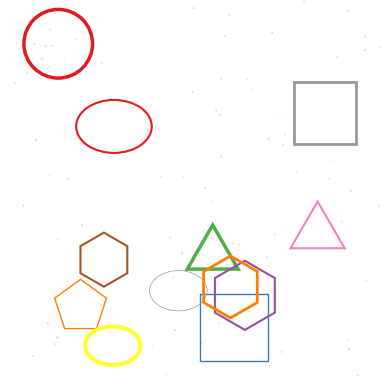[{"shape": "circle", "thickness": 2.5, "radius": 0.45, "center": [0.151, 0.886]}, {"shape": "oval", "thickness": 1.5, "radius": 0.49, "center": [0.296, 0.672]}, {"shape": "square", "thickness": 1, "radius": 0.44, "center": [0.607, 0.149]}, {"shape": "triangle", "thickness": 2.5, "radius": 0.38, "center": [0.552, 0.339]}, {"shape": "hexagon", "thickness": 1.5, "radius": 0.45, "center": [0.636, 0.233]}, {"shape": "hexagon", "thickness": 2, "radius": 0.4, "center": [0.599, 0.255]}, {"shape": "pentagon", "thickness": 1, "radius": 0.35, "center": [0.209, 0.204]}, {"shape": "oval", "thickness": 3, "radius": 0.36, "center": [0.293, 0.102]}, {"shape": "hexagon", "thickness": 1.5, "radius": 0.35, "center": [0.27, 0.326]}, {"shape": "triangle", "thickness": 1.5, "radius": 0.41, "center": [0.825, 0.396]}, {"shape": "oval", "thickness": 0.5, "radius": 0.37, "center": [0.463, 0.245]}, {"shape": "square", "thickness": 2, "radius": 0.4, "center": [0.845, 0.706]}]